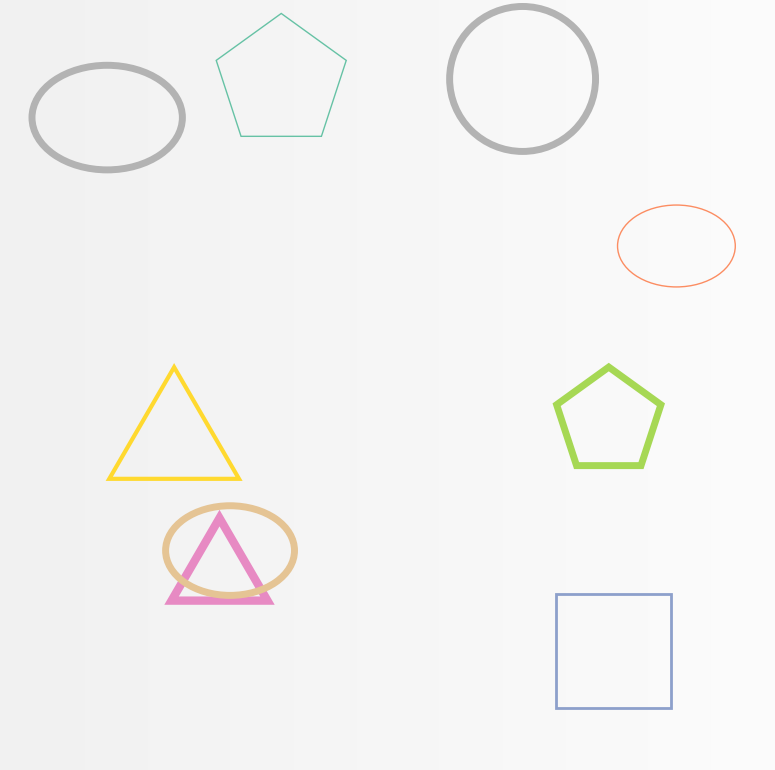[{"shape": "pentagon", "thickness": 0.5, "radius": 0.44, "center": [0.363, 0.894]}, {"shape": "oval", "thickness": 0.5, "radius": 0.38, "center": [0.873, 0.681]}, {"shape": "square", "thickness": 1, "radius": 0.37, "center": [0.791, 0.155]}, {"shape": "triangle", "thickness": 3, "radius": 0.36, "center": [0.283, 0.256]}, {"shape": "pentagon", "thickness": 2.5, "radius": 0.35, "center": [0.786, 0.453]}, {"shape": "triangle", "thickness": 1.5, "radius": 0.48, "center": [0.225, 0.426]}, {"shape": "oval", "thickness": 2.5, "radius": 0.42, "center": [0.297, 0.285]}, {"shape": "circle", "thickness": 2.5, "radius": 0.47, "center": [0.674, 0.897]}, {"shape": "oval", "thickness": 2.5, "radius": 0.49, "center": [0.138, 0.847]}]